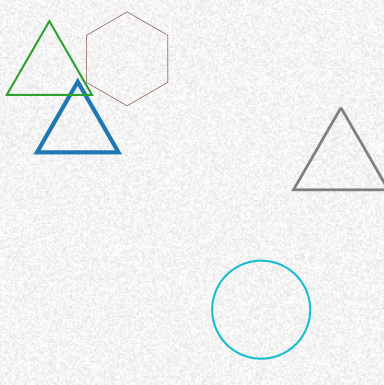[{"shape": "triangle", "thickness": 3, "radius": 0.61, "center": [0.202, 0.665]}, {"shape": "triangle", "thickness": 1.5, "radius": 0.64, "center": [0.128, 0.817]}, {"shape": "hexagon", "thickness": 0.5, "radius": 0.61, "center": [0.33, 0.847]}, {"shape": "triangle", "thickness": 2, "radius": 0.71, "center": [0.886, 0.578]}, {"shape": "circle", "thickness": 1.5, "radius": 0.64, "center": [0.678, 0.196]}]